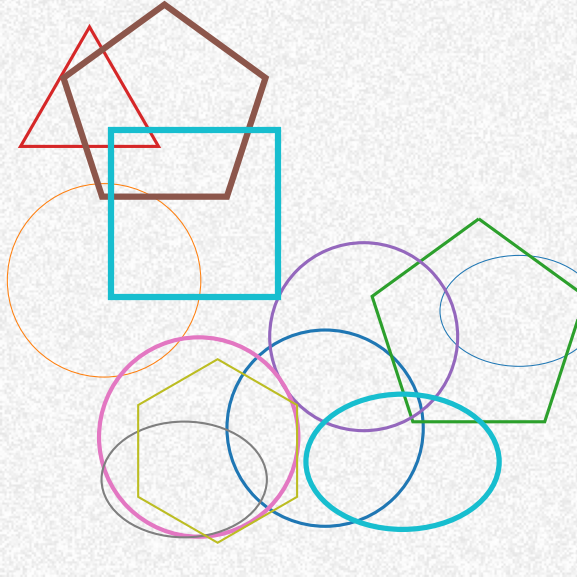[{"shape": "oval", "thickness": 0.5, "radius": 0.69, "center": [0.899, 0.461]}, {"shape": "circle", "thickness": 1.5, "radius": 0.85, "center": [0.563, 0.258]}, {"shape": "circle", "thickness": 0.5, "radius": 0.84, "center": [0.18, 0.514]}, {"shape": "pentagon", "thickness": 1.5, "radius": 0.97, "center": [0.829, 0.426]}, {"shape": "triangle", "thickness": 1.5, "radius": 0.69, "center": [0.155, 0.815]}, {"shape": "circle", "thickness": 1.5, "radius": 0.81, "center": [0.63, 0.416]}, {"shape": "pentagon", "thickness": 3, "radius": 0.92, "center": [0.285, 0.807]}, {"shape": "circle", "thickness": 2, "radius": 0.86, "center": [0.344, 0.242]}, {"shape": "oval", "thickness": 1, "radius": 0.72, "center": [0.319, 0.169]}, {"shape": "hexagon", "thickness": 1, "radius": 0.79, "center": [0.377, 0.218]}, {"shape": "oval", "thickness": 2.5, "radius": 0.84, "center": [0.697, 0.2]}, {"shape": "square", "thickness": 3, "radius": 0.72, "center": [0.337, 0.63]}]